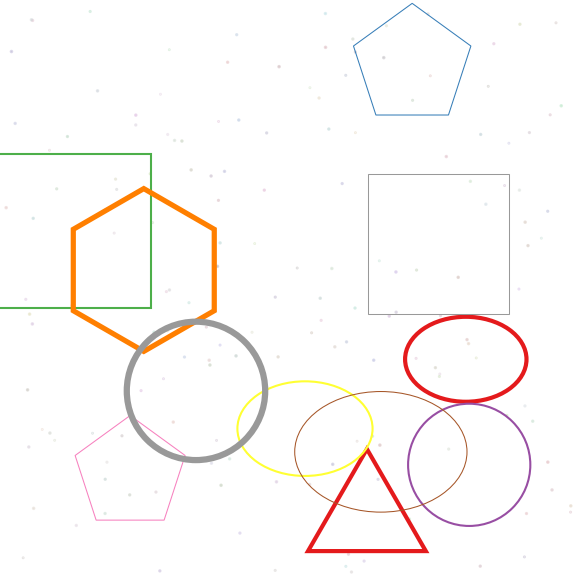[{"shape": "oval", "thickness": 2, "radius": 0.53, "center": [0.807, 0.377]}, {"shape": "triangle", "thickness": 2, "radius": 0.59, "center": [0.635, 0.104]}, {"shape": "pentagon", "thickness": 0.5, "radius": 0.53, "center": [0.714, 0.886]}, {"shape": "square", "thickness": 1, "radius": 0.66, "center": [0.129, 0.599]}, {"shape": "circle", "thickness": 1, "radius": 0.53, "center": [0.812, 0.194]}, {"shape": "hexagon", "thickness": 2.5, "radius": 0.7, "center": [0.249, 0.532]}, {"shape": "oval", "thickness": 1, "radius": 0.59, "center": [0.528, 0.257]}, {"shape": "oval", "thickness": 0.5, "radius": 0.75, "center": [0.659, 0.217]}, {"shape": "pentagon", "thickness": 0.5, "radius": 0.5, "center": [0.225, 0.179]}, {"shape": "circle", "thickness": 3, "radius": 0.6, "center": [0.339, 0.322]}, {"shape": "square", "thickness": 0.5, "radius": 0.61, "center": [0.759, 0.576]}]